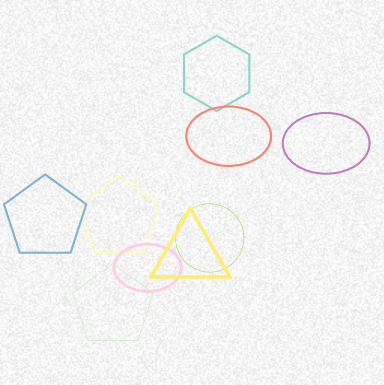[{"shape": "hexagon", "thickness": 1.5, "radius": 0.49, "center": [0.563, 0.809]}, {"shape": "pentagon", "thickness": 1, "radius": 0.55, "center": [0.309, 0.433]}, {"shape": "oval", "thickness": 1.5, "radius": 0.55, "center": [0.594, 0.646]}, {"shape": "pentagon", "thickness": 1.5, "radius": 0.56, "center": [0.117, 0.435]}, {"shape": "circle", "thickness": 0.5, "radius": 0.44, "center": [0.545, 0.382]}, {"shape": "oval", "thickness": 2, "radius": 0.44, "center": [0.384, 0.305]}, {"shape": "oval", "thickness": 1.5, "radius": 0.56, "center": [0.847, 0.628]}, {"shape": "pentagon", "thickness": 0.5, "radius": 0.55, "center": [0.293, 0.205]}, {"shape": "triangle", "thickness": 2.5, "radius": 0.59, "center": [0.494, 0.34]}]